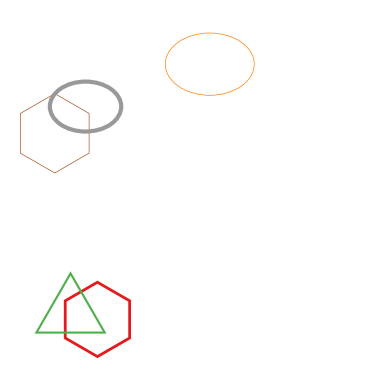[{"shape": "hexagon", "thickness": 2, "radius": 0.48, "center": [0.253, 0.17]}, {"shape": "triangle", "thickness": 1.5, "radius": 0.51, "center": [0.183, 0.187]}, {"shape": "oval", "thickness": 0.5, "radius": 0.58, "center": [0.545, 0.833]}, {"shape": "hexagon", "thickness": 0.5, "radius": 0.52, "center": [0.142, 0.654]}, {"shape": "oval", "thickness": 3, "radius": 0.46, "center": [0.222, 0.723]}]